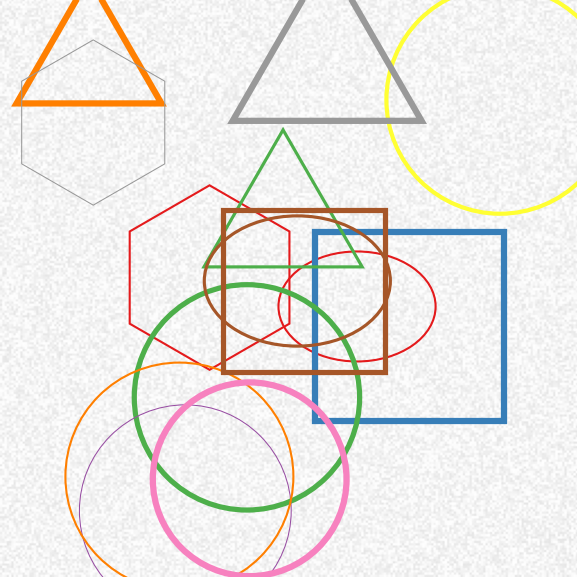[{"shape": "oval", "thickness": 1, "radius": 0.68, "center": [0.618, 0.468]}, {"shape": "hexagon", "thickness": 1, "radius": 0.8, "center": [0.363, 0.519]}, {"shape": "square", "thickness": 3, "radius": 0.82, "center": [0.71, 0.434]}, {"shape": "triangle", "thickness": 1.5, "radius": 0.79, "center": [0.49, 0.616]}, {"shape": "circle", "thickness": 2.5, "radius": 0.98, "center": [0.428, 0.311]}, {"shape": "circle", "thickness": 0.5, "radius": 0.92, "center": [0.321, 0.115]}, {"shape": "circle", "thickness": 1, "radius": 0.99, "center": [0.311, 0.174]}, {"shape": "triangle", "thickness": 3, "radius": 0.72, "center": [0.154, 0.892]}, {"shape": "circle", "thickness": 2, "radius": 0.98, "center": [0.866, 0.826]}, {"shape": "oval", "thickness": 1.5, "radius": 0.81, "center": [0.515, 0.513]}, {"shape": "square", "thickness": 2.5, "radius": 0.7, "center": [0.527, 0.496]}, {"shape": "circle", "thickness": 3, "radius": 0.84, "center": [0.432, 0.169]}, {"shape": "hexagon", "thickness": 0.5, "radius": 0.72, "center": [0.161, 0.787]}, {"shape": "triangle", "thickness": 3, "radius": 0.94, "center": [0.566, 0.884]}]